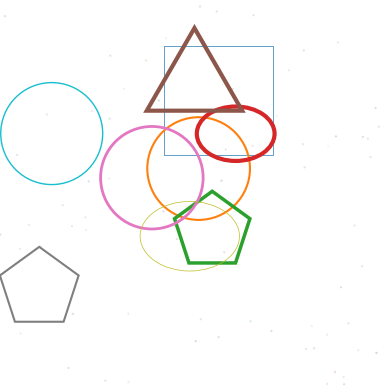[{"shape": "square", "thickness": 0.5, "radius": 0.71, "center": [0.568, 0.74]}, {"shape": "circle", "thickness": 1.5, "radius": 0.67, "center": [0.516, 0.562]}, {"shape": "pentagon", "thickness": 2.5, "radius": 0.51, "center": [0.551, 0.4]}, {"shape": "oval", "thickness": 3, "radius": 0.5, "center": [0.612, 0.653]}, {"shape": "triangle", "thickness": 3, "radius": 0.72, "center": [0.505, 0.784]}, {"shape": "circle", "thickness": 2, "radius": 0.67, "center": [0.394, 0.538]}, {"shape": "pentagon", "thickness": 1.5, "radius": 0.54, "center": [0.102, 0.251]}, {"shape": "oval", "thickness": 0.5, "radius": 0.65, "center": [0.493, 0.386]}, {"shape": "circle", "thickness": 1, "radius": 0.66, "center": [0.134, 0.653]}]